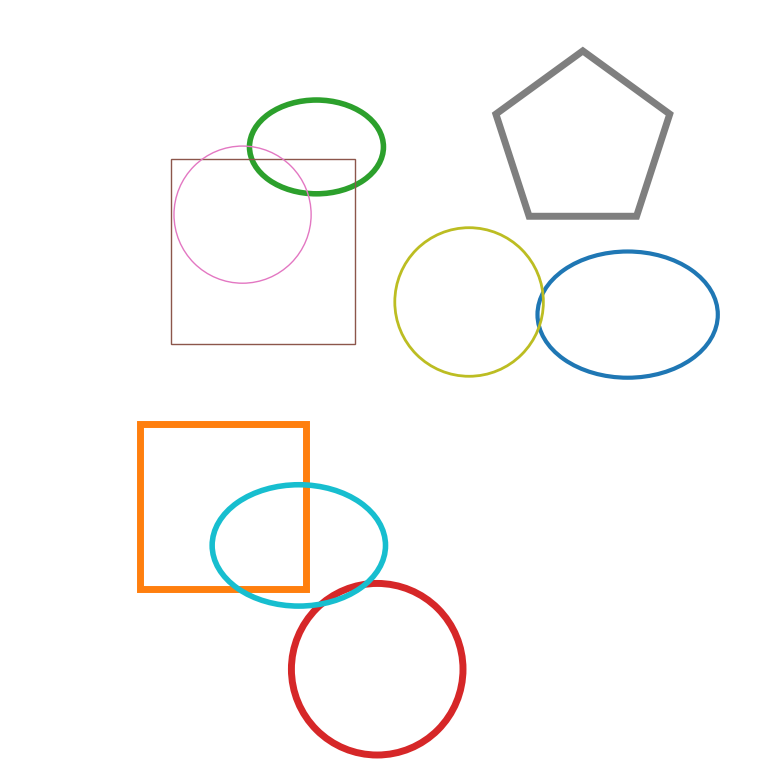[{"shape": "oval", "thickness": 1.5, "radius": 0.59, "center": [0.815, 0.591]}, {"shape": "square", "thickness": 2.5, "radius": 0.54, "center": [0.29, 0.343]}, {"shape": "oval", "thickness": 2, "radius": 0.43, "center": [0.411, 0.809]}, {"shape": "circle", "thickness": 2.5, "radius": 0.56, "center": [0.49, 0.131]}, {"shape": "square", "thickness": 0.5, "radius": 0.6, "center": [0.342, 0.673]}, {"shape": "circle", "thickness": 0.5, "radius": 0.45, "center": [0.315, 0.721]}, {"shape": "pentagon", "thickness": 2.5, "radius": 0.59, "center": [0.757, 0.815]}, {"shape": "circle", "thickness": 1, "radius": 0.48, "center": [0.609, 0.608]}, {"shape": "oval", "thickness": 2, "radius": 0.56, "center": [0.388, 0.292]}]